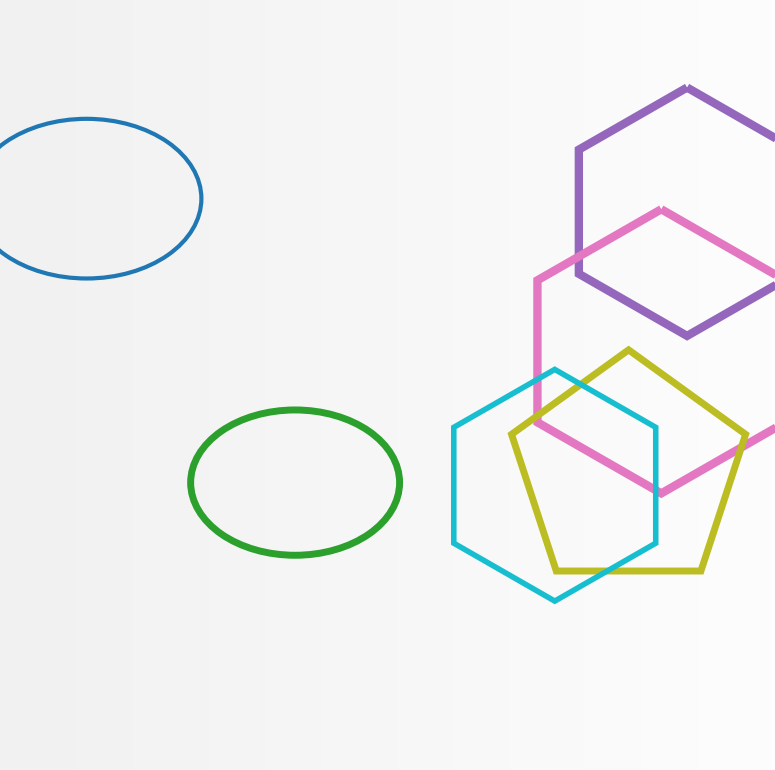[{"shape": "oval", "thickness": 1.5, "radius": 0.74, "center": [0.112, 0.742]}, {"shape": "oval", "thickness": 2.5, "radius": 0.67, "center": [0.381, 0.373]}, {"shape": "hexagon", "thickness": 3, "radius": 0.81, "center": [0.887, 0.725]}, {"shape": "hexagon", "thickness": 3, "radius": 0.92, "center": [0.853, 0.544]}, {"shape": "pentagon", "thickness": 2.5, "radius": 0.79, "center": [0.811, 0.387]}, {"shape": "hexagon", "thickness": 2, "radius": 0.75, "center": [0.716, 0.37]}]